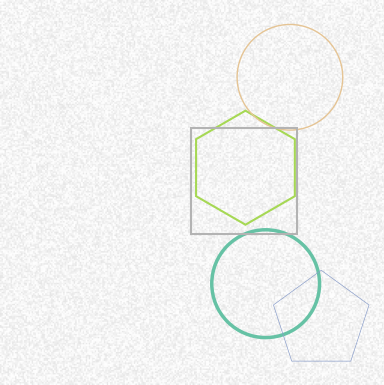[{"shape": "circle", "thickness": 2.5, "radius": 0.7, "center": [0.69, 0.263]}, {"shape": "pentagon", "thickness": 0.5, "radius": 0.65, "center": [0.834, 0.168]}, {"shape": "hexagon", "thickness": 1.5, "radius": 0.74, "center": [0.638, 0.564]}, {"shape": "circle", "thickness": 1, "radius": 0.69, "center": [0.753, 0.799]}, {"shape": "square", "thickness": 1.5, "radius": 0.69, "center": [0.634, 0.53]}]